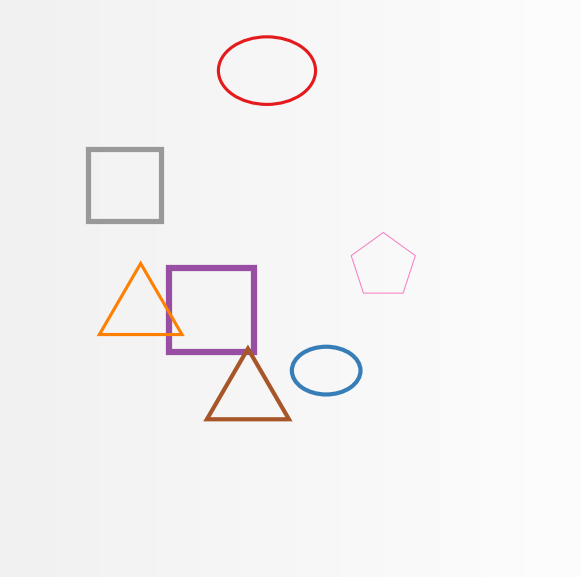[{"shape": "oval", "thickness": 1.5, "radius": 0.42, "center": [0.459, 0.877]}, {"shape": "oval", "thickness": 2, "radius": 0.3, "center": [0.561, 0.357]}, {"shape": "square", "thickness": 3, "radius": 0.36, "center": [0.364, 0.462]}, {"shape": "triangle", "thickness": 1.5, "radius": 0.41, "center": [0.242, 0.461]}, {"shape": "triangle", "thickness": 2, "radius": 0.41, "center": [0.427, 0.314]}, {"shape": "pentagon", "thickness": 0.5, "radius": 0.29, "center": [0.659, 0.538]}, {"shape": "square", "thickness": 2.5, "radius": 0.31, "center": [0.214, 0.679]}]